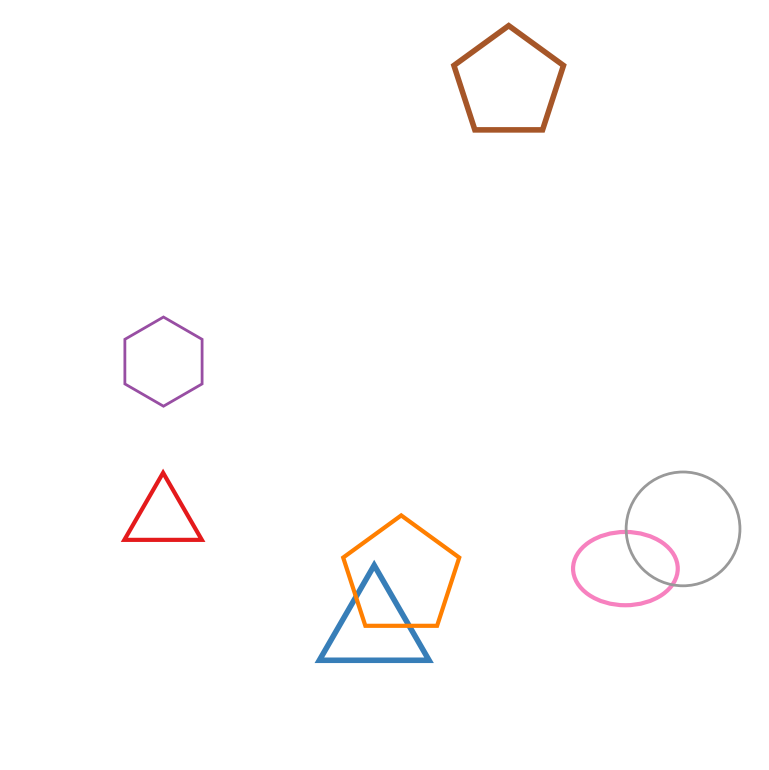[{"shape": "triangle", "thickness": 1.5, "radius": 0.29, "center": [0.212, 0.328]}, {"shape": "triangle", "thickness": 2, "radius": 0.41, "center": [0.486, 0.184]}, {"shape": "hexagon", "thickness": 1, "radius": 0.29, "center": [0.212, 0.53]}, {"shape": "pentagon", "thickness": 1.5, "radius": 0.4, "center": [0.521, 0.251]}, {"shape": "pentagon", "thickness": 2, "radius": 0.37, "center": [0.661, 0.892]}, {"shape": "oval", "thickness": 1.5, "radius": 0.34, "center": [0.812, 0.262]}, {"shape": "circle", "thickness": 1, "radius": 0.37, "center": [0.887, 0.313]}]